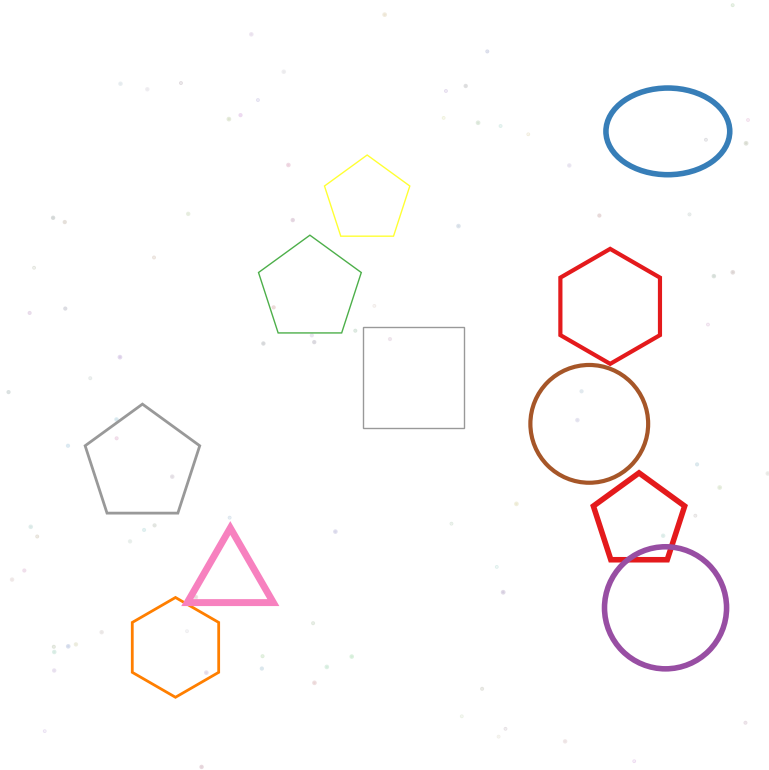[{"shape": "pentagon", "thickness": 2, "radius": 0.31, "center": [0.83, 0.323]}, {"shape": "hexagon", "thickness": 1.5, "radius": 0.37, "center": [0.792, 0.602]}, {"shape": "oval", "thickness": 2, "radius": 0.4, "center": [0.867, 0.829]}, {"shape": "pentagon", "thickness": 0.5, "radius": 0.35, "center": [0.402, 0.624]}, {"shape": "circle", "thickness": 2, "radius": 0.4, "center": [0.864, 0.211]}, {"shape": "hexagon", "thickness": 1, "radius": 0.32, "center": [0.228, 0.159]}, {"shape": "pentagon", "thickness": 0.5, "radius": 0.29, "center": [0.477, 0.74]}, {"shape": "circle", "thickness": 1.5, "radius": 0.38, "center": [0.765, 0.45]}, {"shape": "triangle", "thickness": 2.5, "radius": 0.32, "center": [0.299, 0.25]}, {"shape": "square", "thickness": 0.5, "radius": 0.33, "center": [0.537, 0.509]}, {"shape": "pentagon", "thickness": 1, "radius": 0.39, "center": [0.185, 0.397]}]